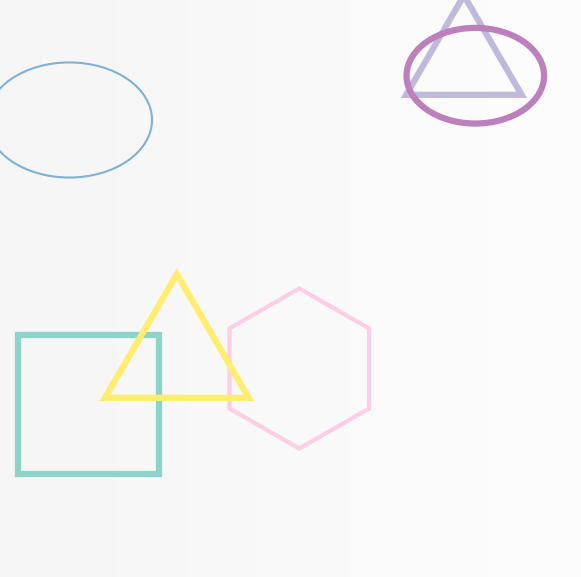[{"shape": "square", "thickness": 3, "radius": 0.6, "center": [0.152, 0.299]}, {"shape": "triangle", "thickness": 3, "radius": 0.57, "center": [0.798, 0.892]}, {"shape": "oval", "thickness": 1, "radius": 0.71, "center": [0.119, 0.791]}, {"shape": "hexagon", "thickness": 2, "radius": 0.69, "center": [0.515, 0.361]}, {"shape": "oval", "thickness": 3, "radius": 0.59, "center": [0.818, 0.868]}, {"shape": "triangle", "thickness": 3, "radius": 0.71, "center": [0.304, 0.382]}]